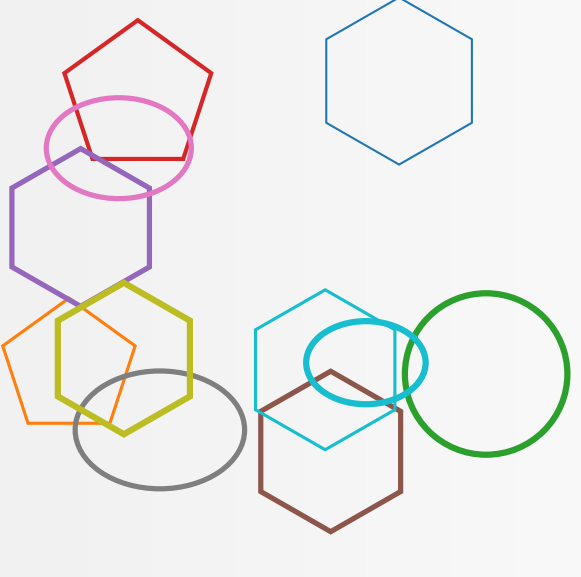[{"shape": "hexagon", "thickness": 1, "radius": 0.72, "center": [0.687, 0.859]}, {"shape": "pentagon", "thickness": 1.5, "radius": 0.6, "center": [0.119, 0.363]}, {"shape": "circle", "thickness": 3, "radius": 0.7, "center": [0.836, 0.352]}, {"shape": "pentagon", "thickness": 2, "radius": 0.66, "center": [0.237, 0.831]}, {"shape": "hexagon", "thickness": 2.5, "radius": 0.68, "center": [0.139, 0.605]}, {"shape": "hexagon", "thickness": 2.5, "radius": 0.69, "center": [0.569, 0.217]}, {"shape": "oval", "thickness": 2.5, "radius": 0.62, "center": [0.204, 0.743]}, {"shape": "oval", "thickness": 2.5, "radius": 0.73, "center": [0.275, 0.255]}, {"shape": "hexagon", "thickness": 3, "radius": 0.66, "center": [0.213, 0.378]}, {"shape": "hexagon", "thickness": 1.5, "radius": 0.69, "center": [0.559, 0.359]}, {"shape": "oval", "thickness": 3, "radius": 0.51, "center": [0.63, 0.371]}]